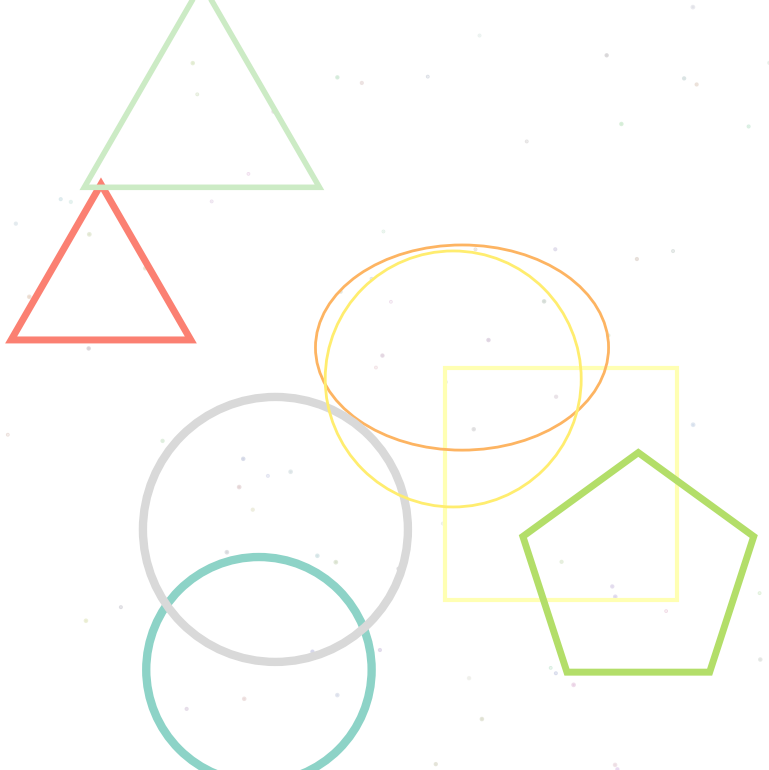[{"shape": "circle", "thickness": 3, "radius": 0.73, "center": [0.336, 0.13]}, {"shape": "square", "thickness": 1.5, "radius": 0.75, "center": [0.729, 0.371]}, {"shape": "triangle", "thickness": 2.5, "radius": 0.67, "center": [0.131, 0.626]}, {"shape": "oval", "thickness": 1, "radius": 0.95, "center": [0.6, 0.549]}, {"shape": "pentagon", "thickness": 2.5, "radius": 0.79, "center": [0.829, 0.255]}, {"shape": "circle", "thickness": 3, "radius": 0.86, "center": [0.358, 0.312]}, {"shape": "triangle", "thickness": 2, "radius": 0.88, "center": [0.262, 0.845]}, {"shape": "circle", "thickness": 1, "radius": 0.83, "center": [0.589, 0.508]}]